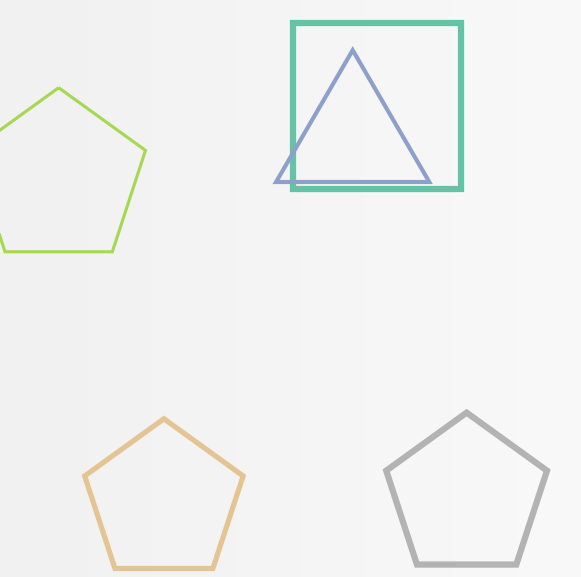[{"shape": "square", "thickness": 3, "radius": 0.72, "center": [0.649, 0.815]}, {"shape": "triangle", "thickness": 2, "radius": 0.76, "center": [0.607, 0.76]}, {"shape": "pentagon", "thickness": 1.5, "radius": 0.79, "center": [0.101, 0.69]}, {"shape": "pentagon", "thickness": 2.5, "radius": 0.72, "center": [0.282, 0.131]}, {"shape": "pentagon", "thickness": 3, "radius": 0.73, "center": [0.803, 0.139]}]